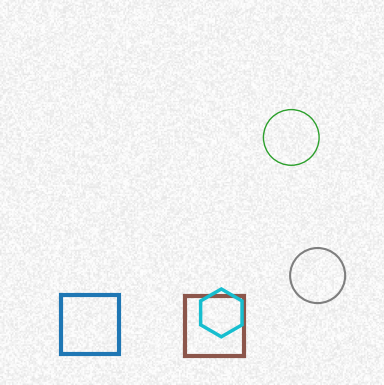[{"shape": "square", "thickness": 3, "radius": 0.38, "center": [0.234, 0.157]}, {"shape": "circle", "thickness": 1, "radius": 0.36, "center": [0.757, 0.643]}, {"shape": "square", "thickness": 3, "radius": 0.39, "center": [0.557, 0.153]}, {"shape": "circle", "thickness": 1.5, "radius": 0.36, "center": [0.825, 0.284]}, {"shape": "hexagon", "thickness": 2.5, "radius": 0.31, "center": [0.575, 0.187]}]